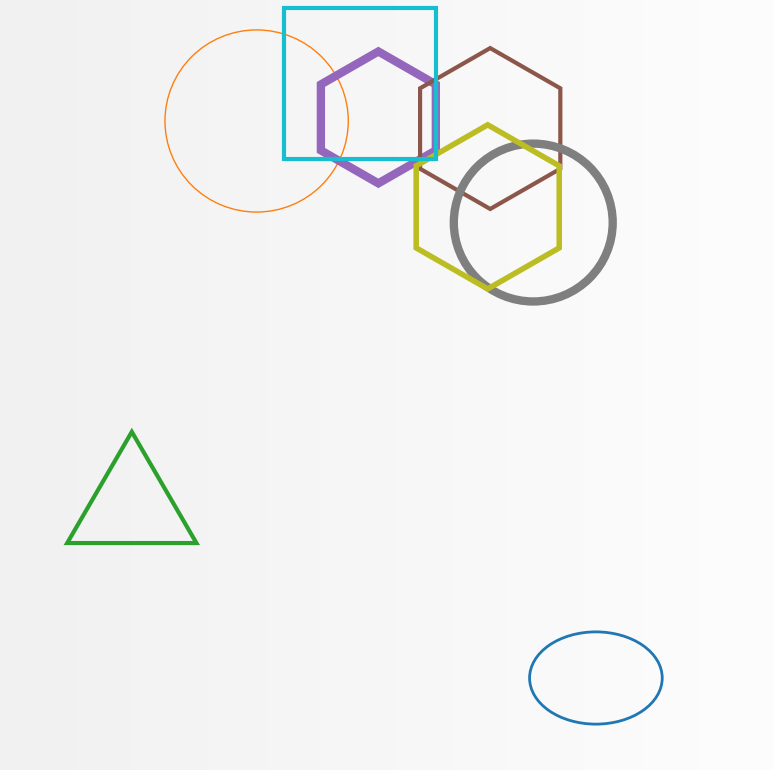[{"shape": "oval", "thickness": 1, "radius": 0.43, "center": [0.769, 0.119]}, {"shape": "circle", "thickness": 0.5, "radius": 0.59, "center": [0.331, 0.843]}, {"shape": "triangle", "thickness": 1.5, "radius": 0.48, "center": [0.17, 0.343]}, {"shape": "hexagon", "thickness": 3, "radius": 0.43, "center": [0.488, 0.848]}, {"shape": "hexagon", "thickness": 1.5, "radius": 0.52, "center": [0.633, 0.833]}, {"shape": "circle", "thickness": 3, "radius": 0.51, "center": [0.688, 0.711]}, {"shape": "hexagon", "thickness": 2, "radius": 0.53, "center": [0.629, 0.731]}, {"shape": "square", "thickness": 1.5, "radius": 0.49, "center": [0.464, 0.892]}]